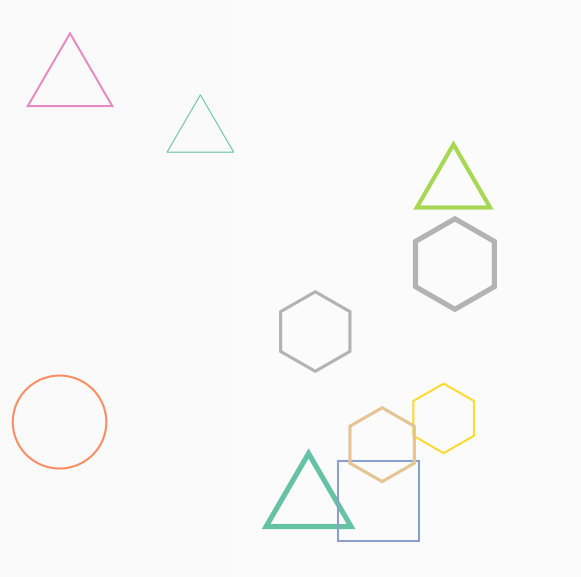[{"shape": "triangle", "thickness": 2.5, "radius": 0.42, "center": [0.531, 0.13]}, {"shape": "triangle", "thickness": 0.5, "radius": 0.33, "center": [0.345, 0.769]}, {"shape": "circle", "thickness": 1, "radius": 0.4, "center": [0.102, 0.268]}, {"shape": "square", "thickness": 1, "radius": 0.35, "center": [0.651, 0.132]}, {"shape": "triangle", "thickness": 1, "radius": 0.42, "center": [0.12, 0.857]}, {"shape": "triangle", "thickness": 2, "radius": 0.36, "center": [0.78, 0.676]}, {"shape": "hexagon", "thickness": 1, "radius": 0.3, "center": [0.763, 0.275]}, {"shape": "hexagon", "thickness": 1.5, "radius": 0.32, "center": [0.657, 0.229]}, {"shape": "hexagon", "thickness": 1.5, "radius": 0.34, "center": [0.542, 0.425]}, {"shape": "hexagon", "thickness": 2.5, "radius": 0.39, "center": [0.783, 0.542]}]